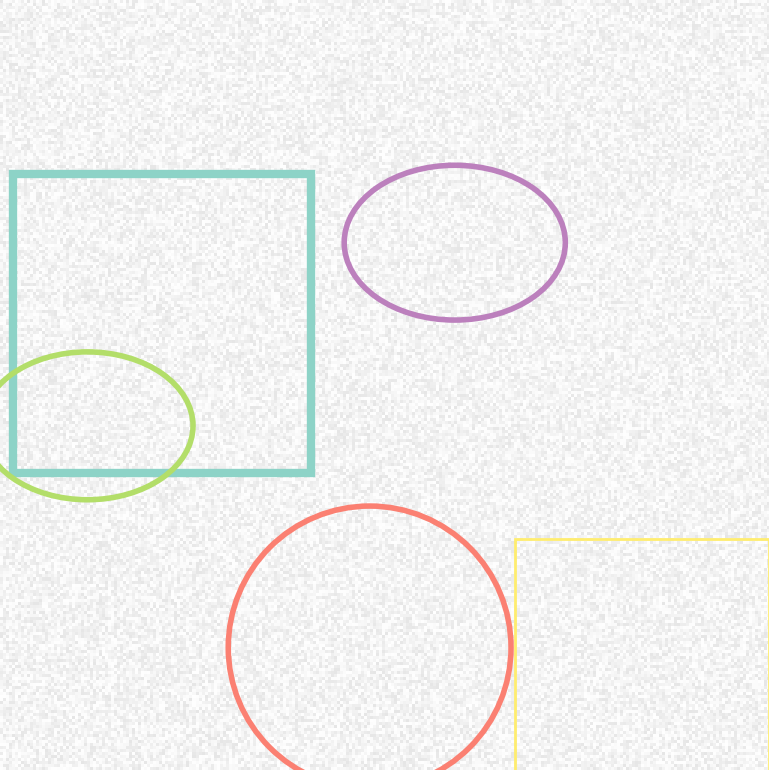[{"shape": "square", "thickness": 3, "radius": 0.97, "center": [0.211, 0.58]}, {"shape": "circle", "thickness": 2, "radius": 0.92, "center": [0.48, 0.159]}, {"shape": "oval", "thickness": 2, "radius": 0.69, "center": [0.113, 0.447]}, {"shape": "oval", "thickness": 2, "radius": 0.72, "center": [0.591, 0.685]}, {"shape": "square", "thickness": 1, "radius": 0.82, "center": [0.834, 0.135]}]